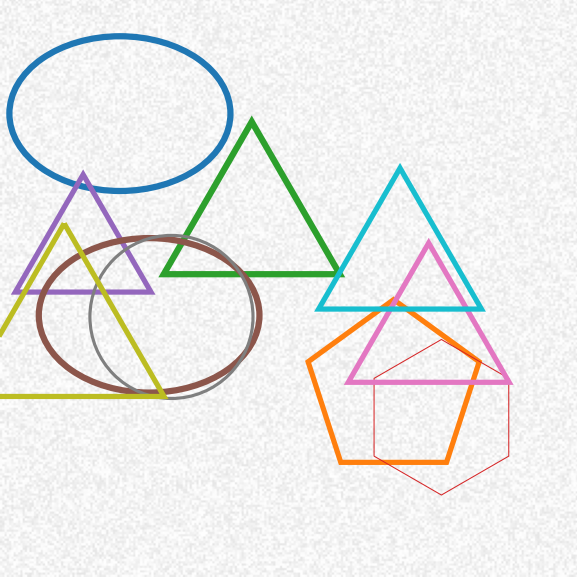[{"shape": "oval", "thickness": 3, "radius": 0.96, "center": [0.208, 0.802]}, {"shape": "pentagon", "thickness": 2.5, "radius": 0.78, "center": [0.682, 0.325]}, {"shape": "triangle", "thickness": 3, "radius": 0.88, "center": [0.436, 0.612]}, {"shape": "hexagon", "thickness": 0.5, "radius": 0.67, "center": [0.764, 0.277]}, {"shape": "triangle", "thickness": 2.5, "radius": 0.68, "center": [0.144, 0.561]}, {"shape": "oval", "thickness": 3, "radius": 0.96, "center": [0.258, 0.453]}, {"shape": "triangle", "thickness": 2.5, "radius": 0.8, "center": [0.742, 0.418]}, {"shape": "circle", "thickness": 1.5, "radius": 0.71, "center": [0.297, 0.45]}, {"shape": "triangle", "thickness": 2.5, "radius": 1.0, "center": [0.111, 0.412]}, {"shape": "triangle", "thickness": 2.5, "radius": 0.81, "center": [0.693, 0.545]}]